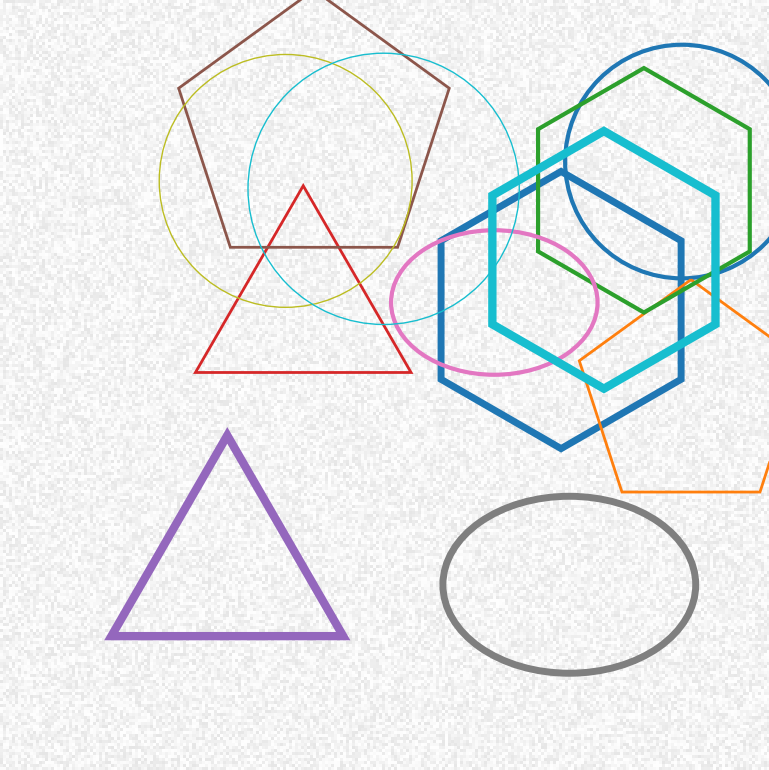[{"shape": "hexagon", "thickness": 2.5, "radius": 0.9, "center": [0.729, 0.597]}, {"shape": "circle", "thickness": 1.5, "radius": 0.76, "center": [0.886, 0.79]}, {"shape": "pentagon", "thickness": 1, "radius": 0.76, "center": [0.897, 0.484]}, {"shape": "hexagon", "thickness": 1.5, "radius": 0.79, "center": [0.836, 0.753]}, {"shape": "triangle", "thickness": 1, "radius": 0.81, "center": [0.394, 0.597]}, {"shape": "triangle", "thickness": 3, "radius": 0.87, "center": [0.295, 0.261]}, {"shape": "pentagon", "thickness": 1, "radius": 0.92, "center": [0.408, 0.828]}, {"shape": "oval", "thickness": 1.5, "radius": 0.67, "center": [0.642, 0.607]}, {"shape": "oval", "thickness": 2.5, "radius": 0.82, "center": [0.739, 0.241]}, {"shape": "circle", "thickness": 0.5, "radius": 0.82, "center": [0.371, 0.765]}, {"shape": "hexagon", "thickness": 3, "radius": 0.84, "center": [0.784, 0.663]}, {"shape": "circle", "thickness": 0.5, "radius": 0.88, "center": [0.498, 0.755]}]